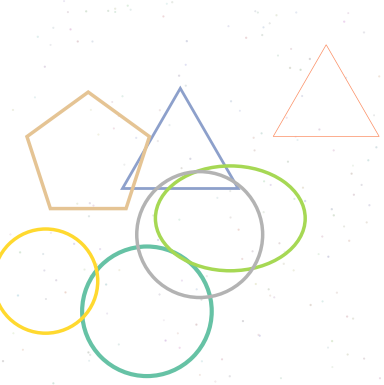[{"shape": "circle", "thickness": 3, "radius": 0.84, "center": [0.382, 0.191]}, {"shape": "triangle", "thickness": 0.5, "radius": 0.79, "center": [0.847, 0.725]}, {"shape": "triangle", "thickness": 2, "radius": 0.87, "center": [0.468, 0.597]}, {"shape": "oval", "thickness": 2.5, "radius": 0.97, "center": [0.598, 0.433]}, {"shape": "circle", "thickness": 2.5, "radius": 0.68, "center": [0.119, 0.27]}, {"shape": "pentagon", "thickness": 2.5, "radius": 0.84, "center": [0.229, 0.594]}, {"shape": "circle", "thickness": 2.5, "radius": 0.82, "center": [0.519, 0.391]}]